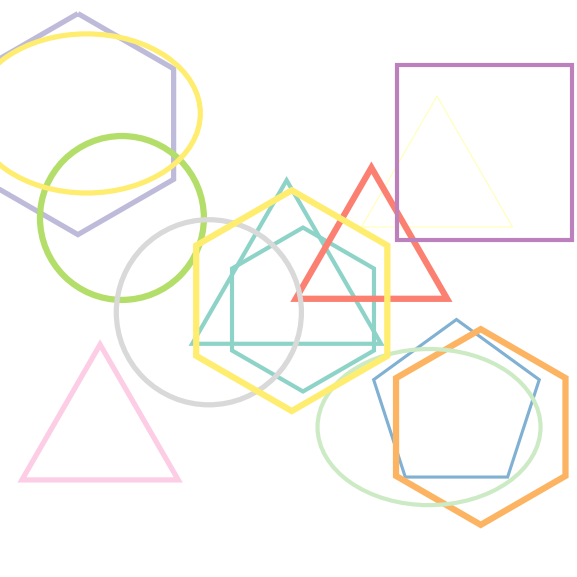[{"shape": "hexagon", "thickness": 2, "radius": 0.71, "center": [0.525, 0.463]}, {"shape": "triangle", "thickness": 2, "radius": 0.94, "center": [0.496, 0.498]}, {"shape": "triangle", "thickness": 0.5, "radius": 0.76, "center": [0.757, 0.682]}, {"shape": "hexagon", "thickness": 2.5, "radius": 0.96, "center": [0.135, 0.784]}, {"shape": "triangle", "thickness": 3, "radius": 0.76, "center": [0.643, 0.557]}, {"shape": "pentagon", "thickness": 1.5, "radius": 0.75, "center": [0.79, 0.295]}, {"shape": "hexagon", "thickness": 3, "radius": 0.85, "center": [0.833, 0.26]}, {"shape": "circle", "thickness": 3, "radius": 0.71, "center": [0.211, 0.622]}, {"shape": "triangle", "thickness": 2.5, "radius": 0.78, "center": [0.173, 0.246]}, {"shape": "circle", "thickness": 2.5, "radius": 0.8, "center": [0.362, 0.458]}, {"shape": "square", "thickness": 2, "radius": 0.76, "center": [0.838, 0.735]}, {"shape": "oval", "thickness": 2, "radius": 0.97, "center": [0.743, 0.26]}, {"shape": "hexagon", "thickness": 3, "radius": 0.96, "center": [0.505, 0.478]}, {"shape": "oval", "thickness": 2.5, "radius": 0.98, "center": [0.15, 0.803]}]